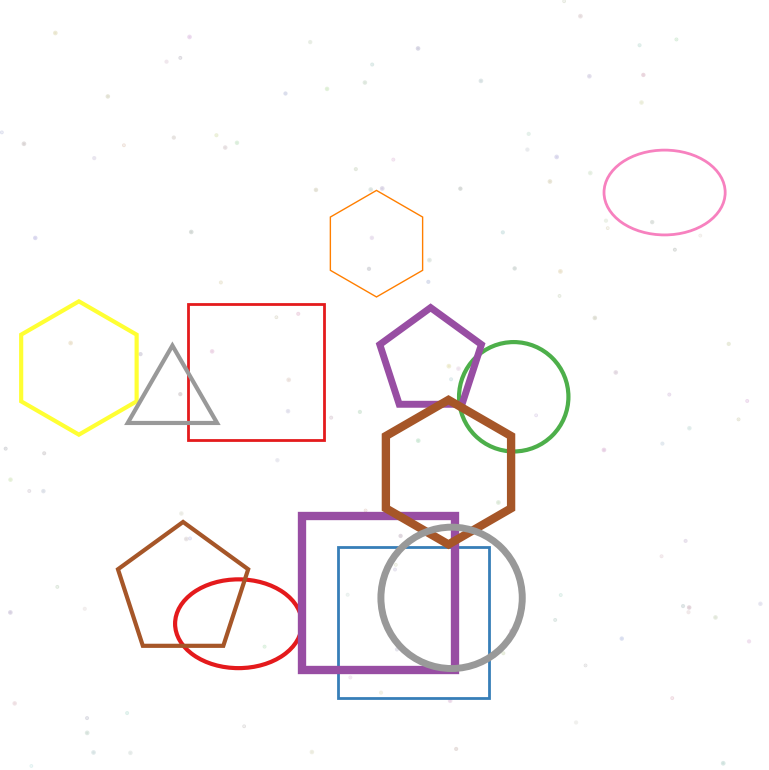[{"shape": "square", "thickness": 1, "radius": 0.44, "center": [0.333, 0.517]}, {"shape": "oval", "thickness": 1.5, "radius": 0.41, "center": [0.31, 0.19]}, {"shape": "square", "thickness": 1, "radius": 0.49, "center": [0.538, 0.191]}, {"shape": "circle", "thickness": 1.5, "radius": 0.36, "center": [0.667, 0.485]}, {"shape": "pentagon", "thickness": 2.5, "radius": 0.35, "center": [0.559, 0.531]}, {"shape": "square", "thickness": 3, "radius": 0.5, "center": [0.492, 0.23]}, {"shape": "hexagon", "thickness": 0.5, "radius": 0.35, "center": [0.489, 0.684]}, {"shape": "hexagon", "thickness": 1.5, "radius": 0.43, "center": [0.102, 0.522]}, {"shape": "pentagon", "thickness": 1.5, "radius": 0.44, "center": [0.238, 0.233]}, {"shape": "hexagon", "thickness": 3, "radius": 0.47, "center": [0.582, 0.387]}, {"shape": "oval", "thickness": 1, "radius": 0.39, "center": [0.863, 0.75]}, {"shape": "triangle", "thickness": 1.5, "radius": 0.34, "center": [0.224, 0.484]}, {"shape": "circle", "thickness": 2.5, "radius": 0.46, "center": [0.586, 0.224]}]